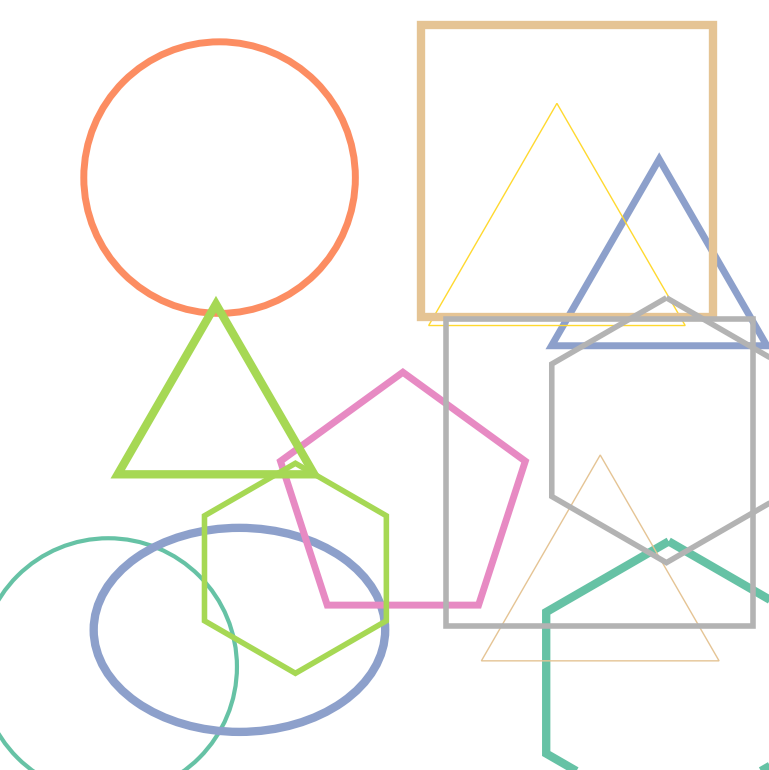[{"shape": "circle", "thickness": 1.5, "radius": 0.84, "center": [0.141, 0.134]}, {"shape": "hexagon", "thickness": 3, "radius": 0.92, "center": [0.868, 0.113]}, {"shape": "circle", "thickness": 2.5, "radius": 0.88, "center": [0.285, 0.769]}, {"shape": "triangle", "thickness": 2.5, "radius": 0.81, "center": [0.856, 0.632]}, {"shape": "oval", "thickness": 3, "radius": 0.95, "center": [0.311, 0.182]}, {"shape": "pentagon", "thickness": 2.5, "radius": 0.84, "center": [0.523, 0.349]}, {"shape": "triangle", "thickness": 3, "radius": 0.74, "center": [0.28, 0.458]}, {"shape": "hexagon", "thickness": 2, "radius": 0.68, "center": [0.384, 0.262]}, {"shape": "triangle", "thickness": 0.5, "radius": 0.96, "center": [0.723, 0.673]}, {"shape": "square", "thickness": 3, "radius": 0.95, "center": [0.736, 0.778]}, {"shape": "triangle", "thickness": 0.5, "radius": 0.89, "center": [0.78, 0.231]}, {"shape": "hexagon", "thickness": 2, "radius": 0.86, "center": [0.866, 0.441]}, {"shape": "square", "thickness": 2, "radius": 1.0, "center": [0.779, 0.386]}]